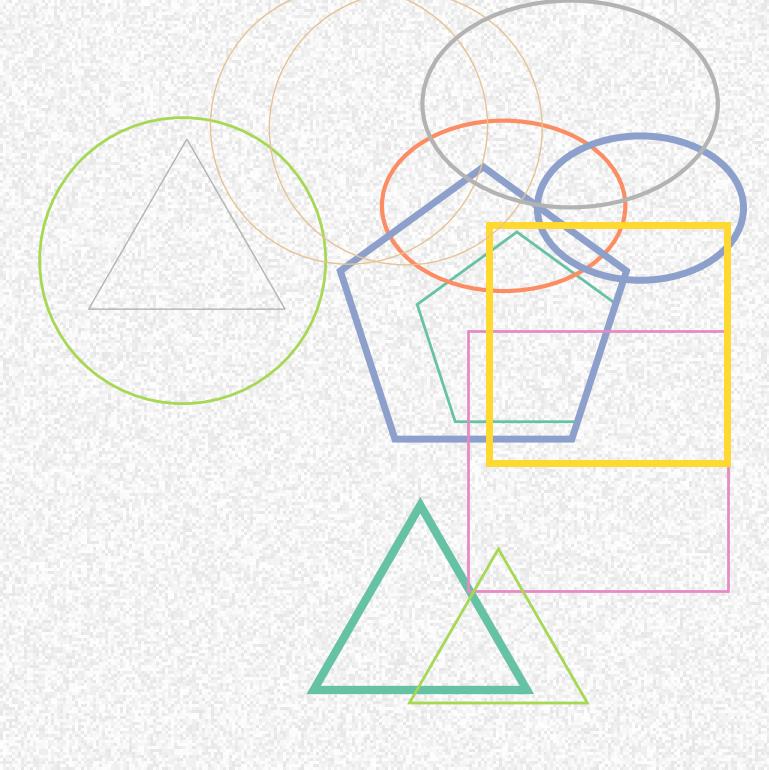[{"shape": "pentagon", "thickness": 1, "radius": 0.68, "center": [0.671, 0.562]}, {"shape": "triangle", "thickness": 3, "radius": 0.8, "center": [0.546, 0.184]}, {"shape": "oval", "thickness": 1.5, "radius": 0.79, "center": [0.654, 0.733]}, {"shape": "pentagon", "thickness": 2.5, "radius": 0.98, "center": [0.628, 0.588]}, {"shape": "oval", "thickness": 2.5, "radius": 0.67, "center": [0.832, 0.73]}, {"shape": "square", "thickness": 1, "radius": 0.84, "center": [0.776, 0.402]}, {"shape": "circle", "thickness": 1, "radius": 0.93, "center": [0.237, 0.662]}, {"shape": "triangle", "thickness": 1, "radius": 0.67, "center": [0.647, 0.154]}, {"shape": "square", "thickness": 2.5, "radius": 0.77, "center": [0.79, 0.553]}, {"shape": "circle", "thickness": 0.5, "radius": 0.89, "center": [0.527, 0.833]}, {"shape": "circle", "thickness": 0.5, "radius": 0.9, "center": [0.453, 0.837]}, {"shape": "triangle", "thickness": 0.5, "radius": 0.74, "center": [0.243, 0.672]}, {"shape": "oval", "thickness": 1.5, "radius": 0.96, "center": [0.74, 0.865]}]